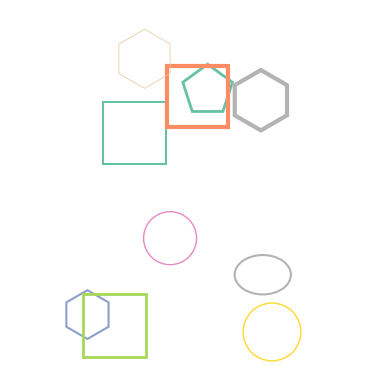[{"shape": "square", "thickness": 1.5, "radius": 0.4, "center": [0.349, 0.654]}, {"shape": "pentagon", "thickness": 2, "radius": 0.34, "center": [0.539, 0.765]}, {"shape": "square", "thickness": 3, "radius": 0.4, "center": [0.514, 0.749]}, {"shape": "hexagon", "thickness": 1.5, "radius": 0.32, "center": [0.227, 0.183]}, {"shape": "circle", "thickness": 1, "radius": 0.34, "center": [0.442, 0.381]}, {"shape": "square", "thickness": 2, "radius": 0.41, "center": [0.297, 0.155]}, {"shape": "circle", "thickness": 1, "radius": 0.38, "center": [0.706, 0.138]}, {"shape": "hexagon", "thickness": 0.5, "radius": 0.38, "center": [0.375, 0.847]}, {"shape": "hexagon", "thickness": 3, "radius": 0.39, "center": [0.678, 0.74]}, {"shape": "oval", "thickness": 1.5, "radius": 0.37, "center": [0.683, 0.286]}]